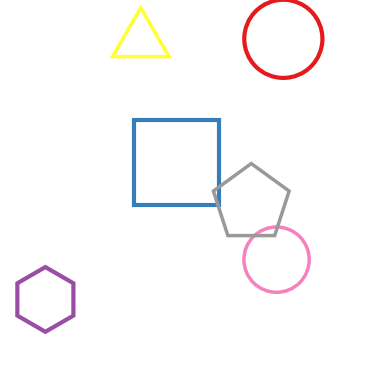[{"shape": "circle", "thickness": 3, "radius": 0.51, "center": [0.736, 0.899]}, {"shape": "square", "thickness": 3, "radius": 0.55, "center": [0.458, 0.578]}, {"shape": "hexagon", "thickness": 3, "radius": 0.42, "center": [0.118, 0.222]}, {"shape": "triangle", "thickness": 2.5, "radius": 0.42, "center": [0.366, 0.895]}, {"shape": "circle", "thickness": 2.5, "radius": 0.42, "center": [0.718, 0.326]}, {"shape": "pentagon", "thickness": 2.5, "radius": 0.52, "center": [0.653, 0.472]}]